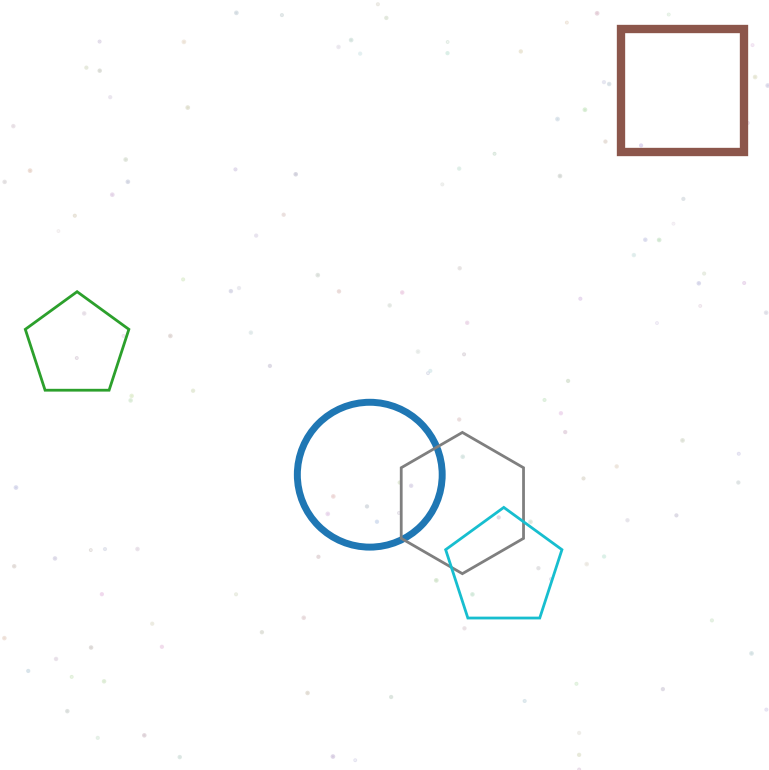[{"shape": "circle", "thickness": 2.5, "radius": 0.47, "center": [0.48, 0.384]}, {"shape": "pentagon", "thickness": 1, "radius": 0.35, "center": [0.1, 0.55]}, {"shape": "square", "thickness": 3, "radius": 0.4, "center": [0.886, 0.882]}, {"shape": "hexagon", "thickness": 1, "radius": 0.46, "center": [0.6, 0.347]}, {"shape": "pentagon", "thickness": 1, "radius": 0.4, "center": [0.654, 0.262]}]